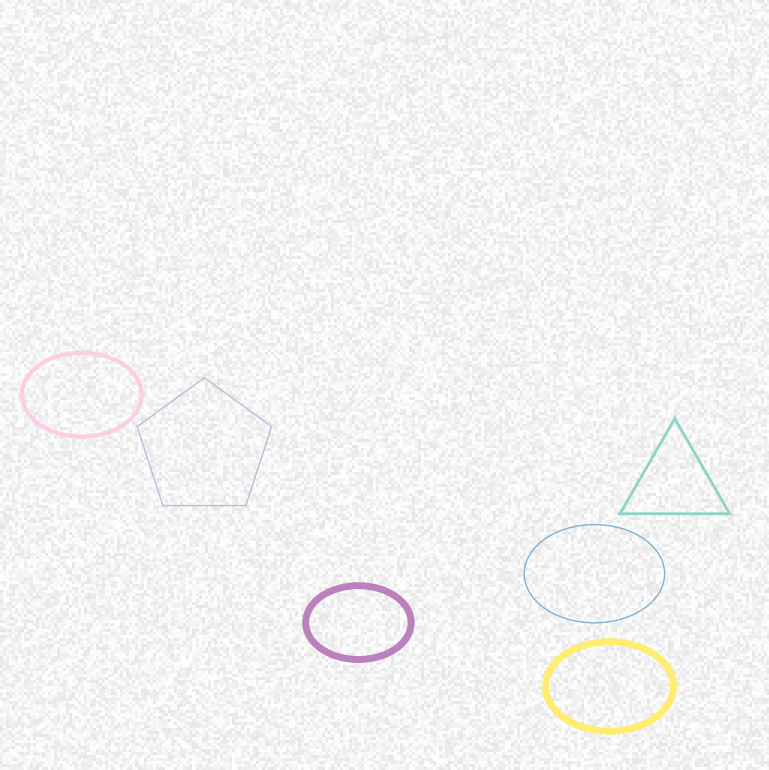[{"shape": "triangle", "thickness": 1, "radius": 0.41, "center": [0.876, 0.374]}, {"shape": "pentagon", "thickness": 0.5, "radius": 0.46, "center": [0.265, 0.418]}, {"shape": "oval", "thickness": 0.5, "radius": 0.46, "center": [0.772, 0.255]}, {"shape": "oval", "thickness": 1.5, "radius": 0.39, "center": [0.106, 0.487]}, {"shape": "oval", "thickness": 2.5, "radius": 0.34, "center": [0.465, 0.191]}, {"shape": "oval", "thickness": 2.5, "radius": 0.42, "center": [0.792, 0.109]}]